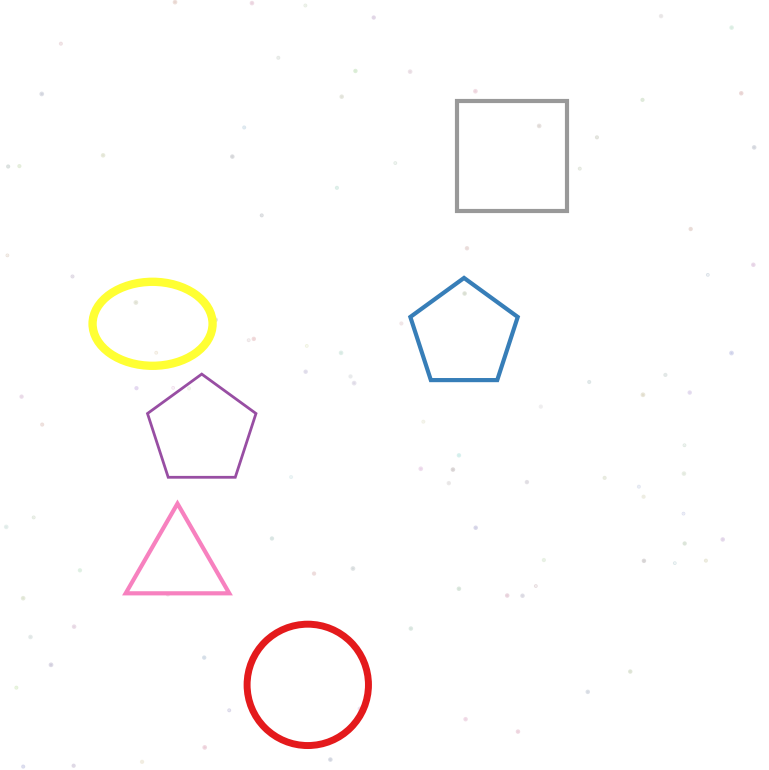[{"shape": "circle", "thickness": 2.5, "radius": 0.39, "center": [0.4, 0.111]}, {"shape": "pentagon", "thickness": 1.5, "radius": 0.37, "center": [0.603, 0.566]}, {"shape": "pentagon", "thickness": 1, "radius": 0.37, "center": [0.262, 0.44]}, {"shape": "oval", "thickness": 3, "radius": 0.39, "center": [0.198, 0.579]}, {"shape": "triangle", "thickness": 1.5, "radius": 0.39, "center": [0.23, 0.268]}, {"shape": "square", "thickness": 1.5, "radius": 0.36, "center": [0.665, 0.797]}]